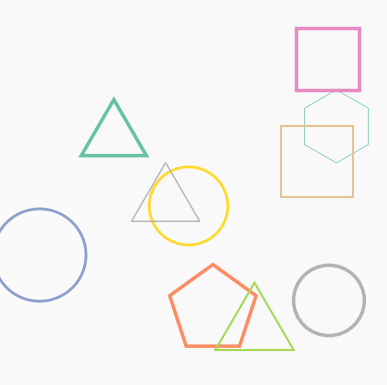[{"shape": "triangle", "thickness": 2.5, "radius": 0.49, "center": [0.294, 0.644]}, {"shape": "hexagon", "thickness": 0.5, "radius": 0.47, "center": [0.868, 0.672]}, {"shape": "pentagon", "thickness": 2.5, "radius": 0.59, "center": [0.549, 0.196]}, {"shape": "circle", "thickness": 2, "radius": 0.6, "center": [0.102, 0.338]}, {"shape": "square", "thickness": 2.5, "radius": 0.4, "center": [0.845, 0.847]}, {"shape": "triangle", "thickness": 1.5, "radius": 0.58, "center": [0.657, 0.149]}, {"shape": "circle", "thickness": 2, "radius": 0.51, "center": [0.487, 0.465]}, {"shape": "square", "thickness": 1.5, "radius": 0.46, "center": [0.817, 0.58]}, {"shape": "triangle", "thickness": 1, "radius": 0.51, "center": [0.427, 0.476]}, {"shape": "circle", "thickness": 2.5, "radius": 0.46, "center": [0.849, 0.22]}]